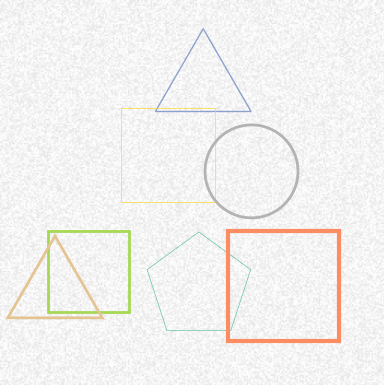[{"shape": "pentagon", "thickness": 0.5, "radius": 0.71, "center": [0.516, 0.256]}, {"shape": "square", "thickness": 3, "radius": 0.72, "center": [0.736, 0.258]}, {"shape": "triangle", "thickness": 1, "radius": 0.72, "center": [0.528, 0.782]}, {"shape": "square", "thickness": 2, "radius": 0.52, "center": [0.23, 0.296]}, {"shape": "square", "thickness": 0.5, "radius": 0.61, "center": [0.436, 0.596]}, {"shape": "triangle", "thickness": 2, "radius": 0.71, "center": [0.143, 0.245]}, {"shape": "circle", "thickness": 2, "radius": 0.6, "center": [0.653, 0.555]}]